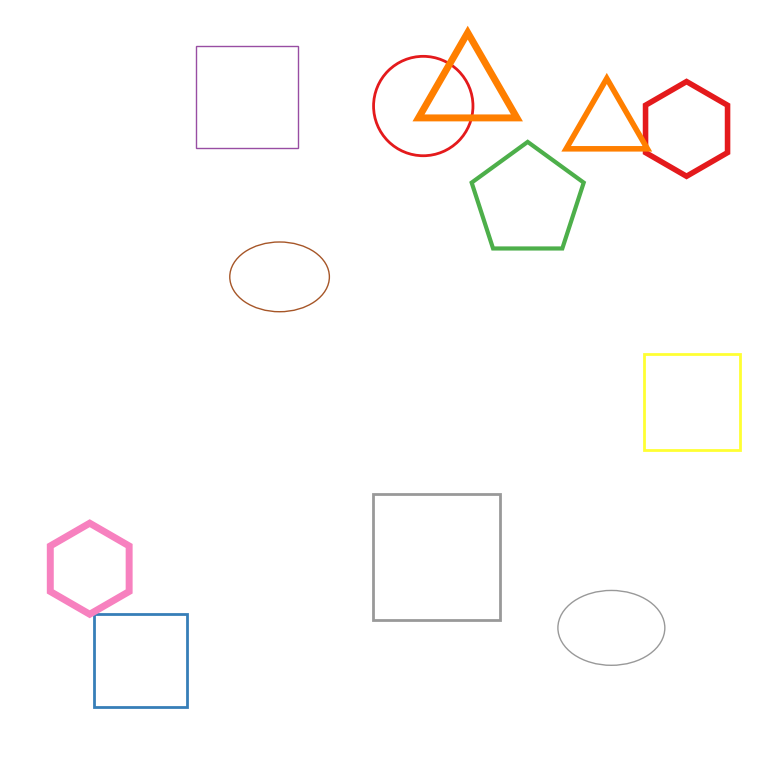[{"shape": "circle", "thickness": 1, "radius": 0.32, "center": [0.55, 0.862]}, {"shape": "hexagon", "thickness": 2, "radius": 0.31, "center": [0.892, 0.833]}, {"shape": "square", "thickness": 1, "radius": 0.3, "center": [0.183, 0.142]}, {"shape": "pentagon", "thickness": 1.5, "radius": 0.38, "center": [0.685, 0.739]}, {"shape": "square", "thickness": 0.5, "radius": 0.33, "center": [0.32, 0.874]}, {"shape": "triangle", "thickness": 2, "radius": 0.3, "center": [0.788, 0.837]}, {"shape": "triangle", "thickness": 2.5, "radius": 0.37, "center": [0.607, 0.884]}, {"shape": "square", "thickness": 1, "radius": 0.31, "center": [0.899, 0.478]}, {"shape": "oval", "thickness": 0.5, "radius": 0.32, "center": [0.363, 0.64]}, {"shape": "hexagon", "thickness": 2.5, "radius": 0.3, "center": [0.117, 0.261]}, {"shape": "oval", "thickness": 0.5, "radius": 0.35, "center": [0.794, 0.185]}, {"shape": "square", "thickness": 1, "radius": 0.41, "center": [0.567, 0.277]}]